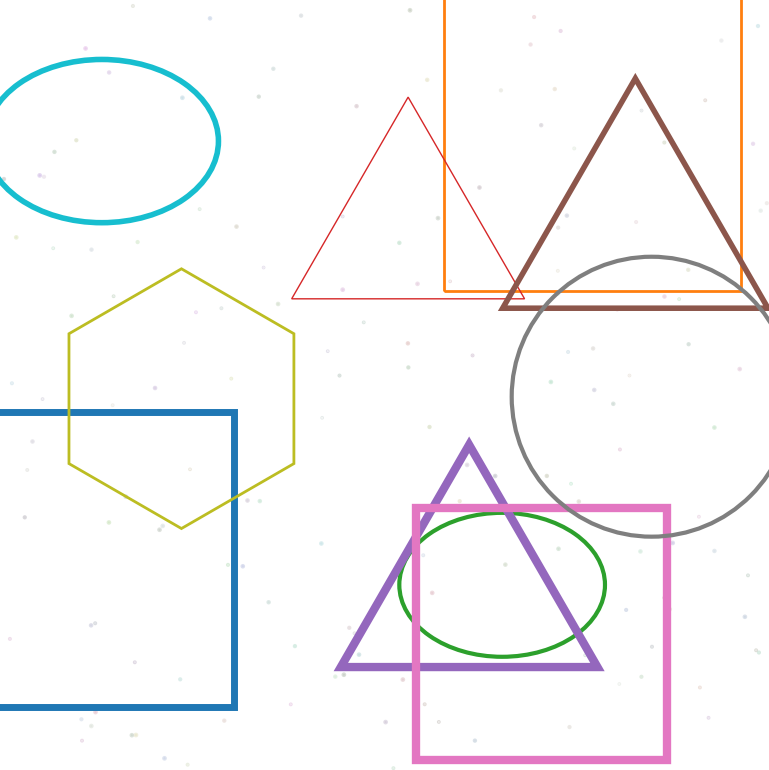[{"shape": "square", "thickness": 2.5, "radius": 0.96, "center": [0.113, 0.273]}, {"shape": "square", "thickness": 1, "radius": 0.97, "center": [0.77, 0.816]}, {"shape": "oval", "thickness": 1.5, "radius": 0.67, "center": [0.652, 0.241]}, {"shape": "triangle", "thickness": 0.5, "radius": 0.87, "center": [0.53, 0.699]}, {"shape": "triangle", "thickness": 3, "radius": 0.96, "center": [0.609, 0.23]}, {"shape": "triangle", "thickness": 2, "radius": 0.99, "center": [0.825, 0.699]}, {"shape": "square", "thickness": 3, "radius": 0.82, "center": [0.703, 0.177]}, {"shape": "circle", "thickness": 1.5, "radius": 0.91, "center": [0.846, 0.485]}, {"shape": "hexagon", "thickness": 1, "radius": 0.84, "center": [0.236, 0.482]}, {"shape": "oval", "thickness": 2, "radius": 0.76, "center": [0.132, 0.817]}]